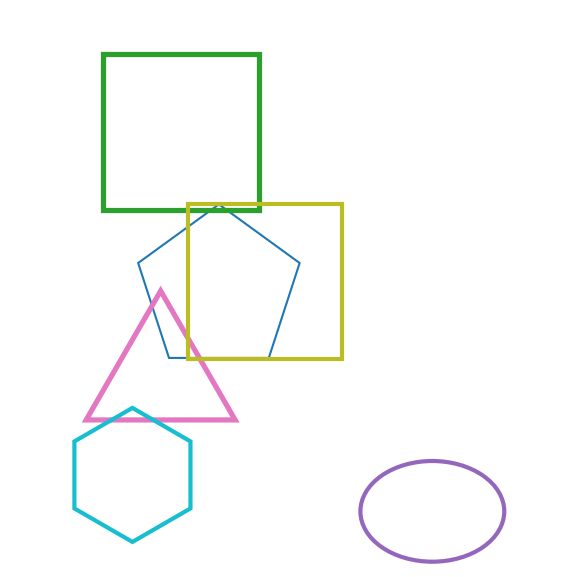[{"shape": "pentagon", "thickness": 1, "radius": 0.74, "center": [0.379, 0.498]}, {"shape": "square", "thickness": 2.5, "radius": 0.67, "center": [0.313, 0.77]}, {"shape": "oval", "thickness": 2, "radius": 0.62, "center": [0.749, 0.114]}, {"shape": "triangle", "thickness": 2.5, "radius": 0.74, "center": [0.278, 0.346]}, {"shape": "square", "thickness": 2, "radius": 0.67, "center": [0.459, 0.511]}, {"shape": "hexagon", "thickness": 2, "radius": 0.58, "center": [0.229, 0.177]}]